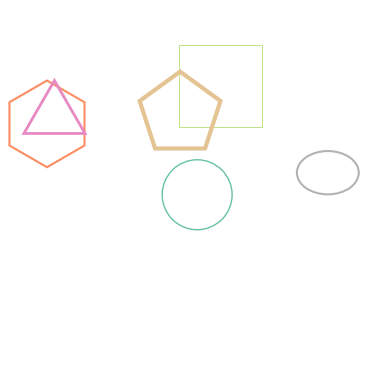[{"shape": "circle", "thickness": 1, "radius": 0.45, "center": [0.512, 0.494]}, {"shape": "hexagon", "thickness": 1.5, "radius": 0.56, "center": [0.122, 0.678]}, {"shape": "triangle", "thickness": 2, "radius": 0.46, "center": [0.141, 0.699]}, {"shape": "square", "thickness": 0.5, "radius": 0.54, "center": [0.572, 0.776]}, {"shape": "pentagon", "thickness": 3, "radius": 0.55, "center": [0.468, 0.704]}, {"shape": "oval", "thickness": 1.5, "radius": 0.4, "center": [0.851, 0.551]}]